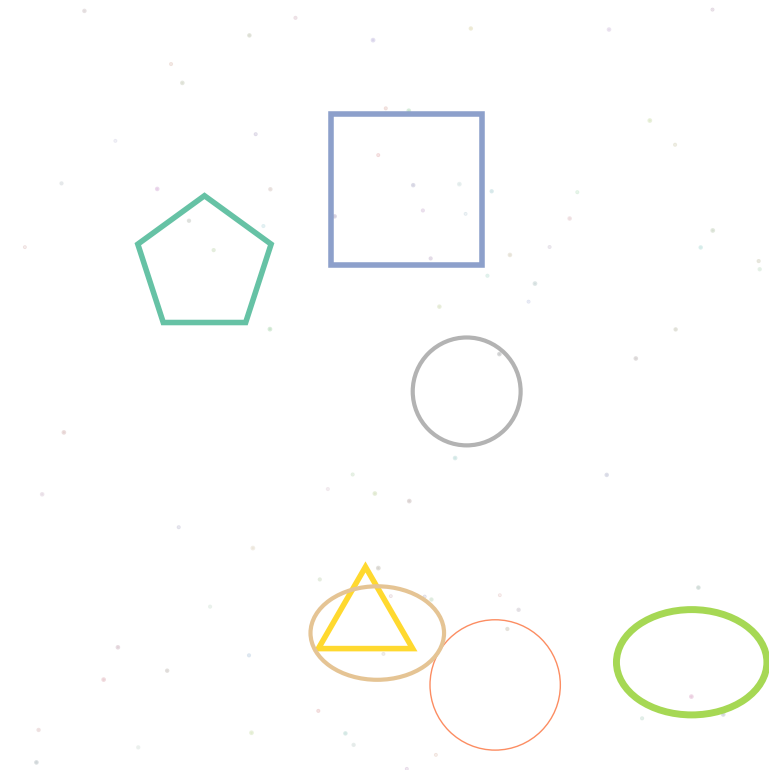[{"shape": "pentagon", "thickness": 2, "radius": 0.46, "center": [0.266, 0.655]}, {"shape": "circle", "thickness": 0.5, "radius": 0.42, "center": [0.643, 0.11]}, {"shape": "square", "thickness": 2, "radius": 0.49, "center": [0.528, 0.754]}, {"shape": "oval", "thickness": 2.5, "radius": 0.49, "center": [0.898, 0.14]}, {"shape": "triangle", "thickness": 2, "radius": 0.35, "center": [0.475, 0.193]}, {"shape": "oval", "thickness": 1.5, "radius": 0.43, "center": [0.49, 0.178]}, {"shape": "circle", "thickness": 1.5, "radius": 0.35, "center": [0.606, 0.492]}]